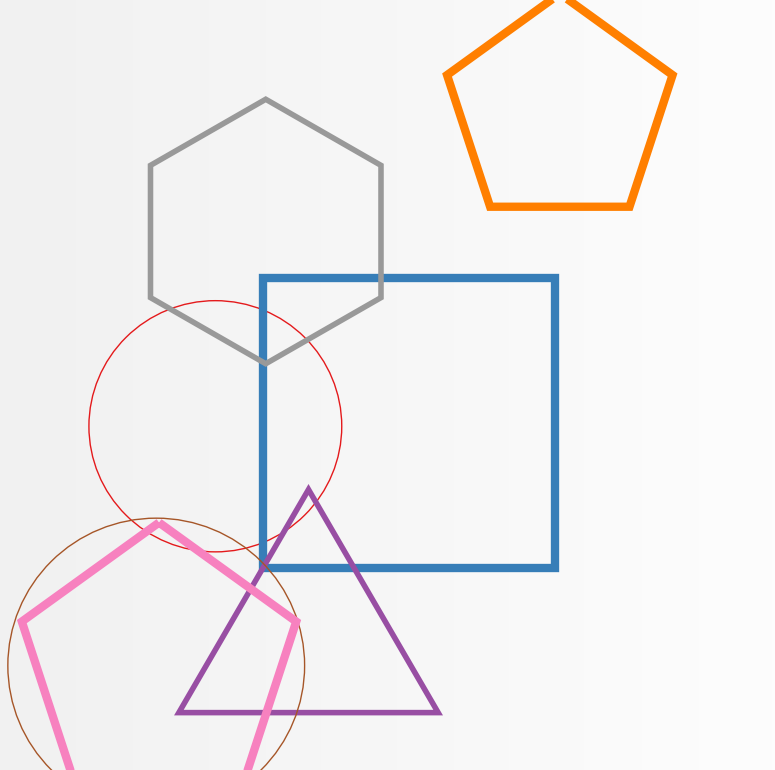[{"shape": "circle", "thickness": 0.5, "radius": 0.82, "center": [0.278, 0.446]}, {"shape": "square", "thickness": 3, "radius": 0.94, "center": [0.528, 0.451]}, {"shape": "triangle", "thickness": 2, "radius": 0.97, "center": [0.398, 0.171]}, {"shape": "pentagon", "thickness": 3, "radius": 0.76, "center": [0.722, 0.855]}, {"shape": "circle", "thickness": 0.5, "radius": 0.96, "center": [0.202, 0.136]}, {"shape": "pentagon", "thickness": 3, "radius": 0.93, "center": [0.205, 0.135]}, {"shape": "hexagon", "thickness": 2, "radius": 0.86, "center": [0.343, 0.699]}]